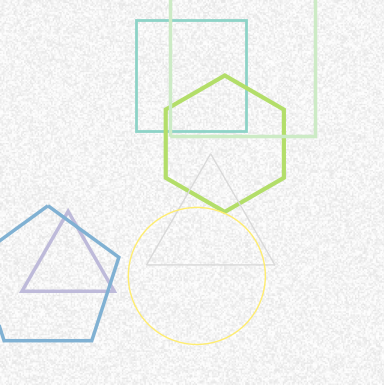[{"shape": "square", "thickness": 2, "radius": 0.72, "center": [0.495, 0.804]}, {"shape": "triangle", "thickness": 2.5, "radius": 0.69, "center": [0.177, 0.313]}, {"shape": "pentagon", "thickness": 2.5, "radius": 0.97, "center": [0.124, 0.272]}, {"shape": "hexagon", "thickness": 3, "radius": 0.89, "center": [0.584, 0.627]}, {"shape": "triangle", "thickness": 1, "radius": 0.96, "center": [0.547, 0.408]}, {"shape": "square", "thickness": 2.5, "radius": 0.94, "center": [0.63, 0.835]}, {"shape": "circle", "thickness": 1, "radius": 0.89, "center": [0.511, 0.283]}]